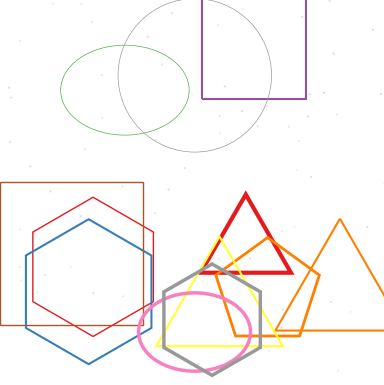[{"shape": "triangle", "thickness": 3, "radius": 0.68, "center": [0.638, 0.359]}, {"shape": "hexagon", "thickness": 1, "radius": 0.9, "center": [0.242, 0.307]}, {"shape": "hexagon", "thickness": 1.5, "radius": 0.94, "center": [0.23, 0.242]}, {"shape": "oval", "thickness": 0.5, "radius": 0.83, "center": [0.324, 0.766]}, {"shape": "square", "thickness": 1.5, "radius": 0.68, "center": [0.659, 0.878]}, {"shape": "pentagon", "thickness": 2, "radius": 0.71, "center": [0.695, 0.242]}, {"shape": "triangle", "thickness": 1.5, "radius": 0.97, "center": [0.883, 0.238]}, {"shape": "triangle", "thickness": 1.5, "radius": 0.95, "center": [0.57, 0.196]}, {"shape": "square", "thickness": 1, "radius": 0.93, "center": [0.186, 0.342]}, {"shape": "oval", "thickness": 2.5, "radius": 0.73, "center": [0.505, 0.138]}, {"shape": "hexagon", "thickness": 2.5, "radius": 0.72, "center": [0.551, 0.17]}, {"shape": "circle", "thickness": 0.5, "radius": 1.0, "center": [0.506, 0.804]}]